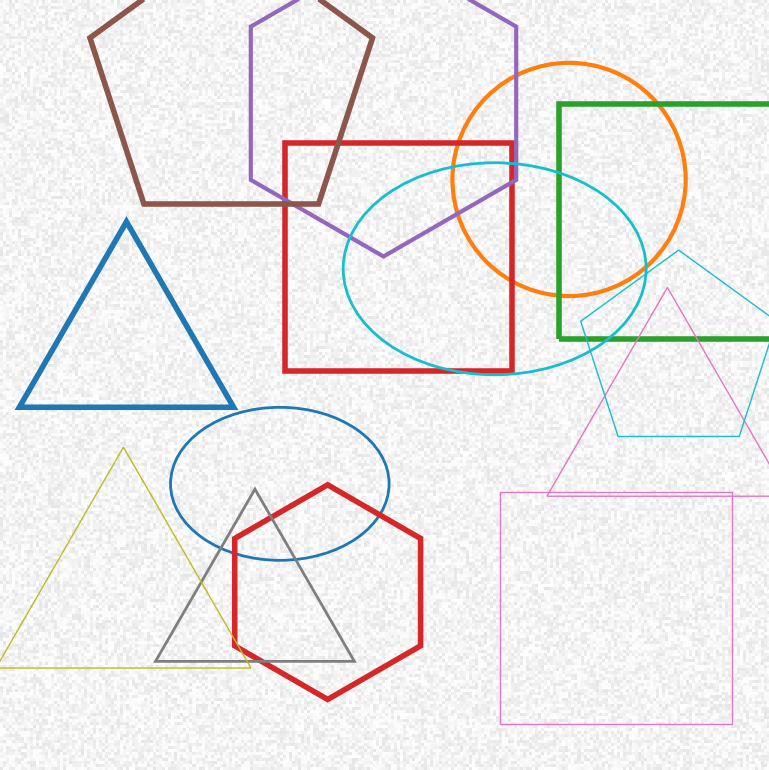[{"shape": "triangle", "thickness": 2, "radius": 0.8, "center": [0.164, 0.551]}, {"shape": "oval", "thickness": 1, "radius": 0.71, "center": [0.363, 0.372]}, {"shape": "circle", "thickness": 1.5, "radius": 0.76, "center": [0.739, 0.767]}, {"shape": "square", "thickness": 2, "radius": 0.76, "center": [0.878, 0.712]}, {"shape": "hexagon", "thickness": 2, "radius": 0.7, "center": [0.426, 0.231]}, {"shape": "square", "thickness": 2, "radius": 0.74, "center": [0.517, 0.666]}, {"shape": "hexagon", "thickness": 1.5, "radius": 1.0, "center": [0.498, 0.866]}, {"shape": "pentagon", "thickness": 2, "radius": 0.96, "center": [0.3, 0.891]}, {"shape": "square", "thickness": 0.5, "radius": 0.75, "center": [0.8, 0.211]}, {"shape": "triangle", "thickness": 0.5, "radius": 0.9, "center": [0.867, 0.446]}, {"shape": "triangle", "thickness": 1, "radius": 0.75, "center": [0.331, 0.216]}, {"shape": "triangle", "thickness": 0.5, "radius": 0.96, "center": [0.16, 0.228]}, {"shape": "oval", "thickness": 1, "radius": 0.98, "center": [0.642, 0.651]}, {"shape": "pentagon", "thickness": 0.5, "radius": 0.67, "center": [0.881, 0.541]}]